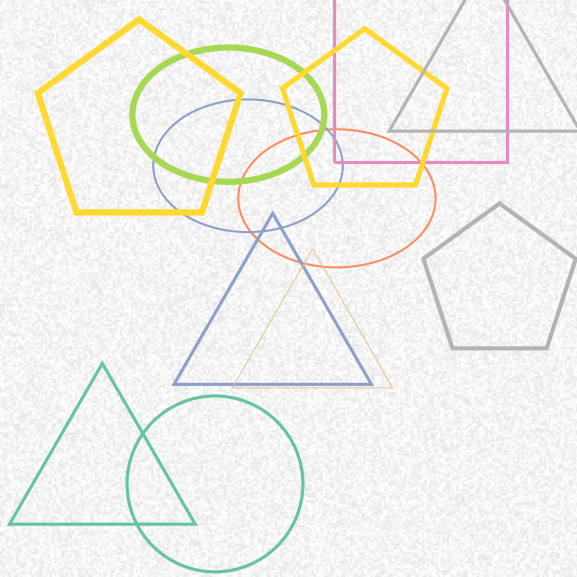[{"shape": "triangle", "thickness": 1.5, "radius": 0.93, "center": [0.177, 0.184]}, {"shape": "circle", "thickness": 1.5, "radius": 0.76, "center": [0.372, 0.161]}, {"shape": "oval", "thickness": 1, "radius": 0.85, "center": [0.583, 0.656]}, {"shape": "triangle", "thickness": 1.5, "radius": 0.99, "center": [0.472, 0.432]}, {"shape": "oval", "thickness": 1, "radius": 0.82, "center": [0.43, 0.712]}, {"shape": "square", "thickness": 1.5, "radius": 0.75, "center": [0.728, 0.869]}, {"shape": "oval", "thickness": 3, "radius": 0.83, "center": [0.395, 0.801]}, {"shape": "pentagon", "thickness": 3, "radius": 0.92, "center": [0.241, 0.781]}, {"shape": "pentagon", "thickness": 2.5, "radius": 0.75, "center": [0.631, 0.8]}, {"shape": "triangle", "thickness": 0.5, "radius": 0.8, "center": [0.541, 0.408]}, {"shape": "triangle", "thickness": 1.5, "radius": 0.95, "center": [0.839, 0.867]}, {"shape": "pentagon", "thickness": 2, "radius": 0.69, "center": [0.865, 0.508]}]